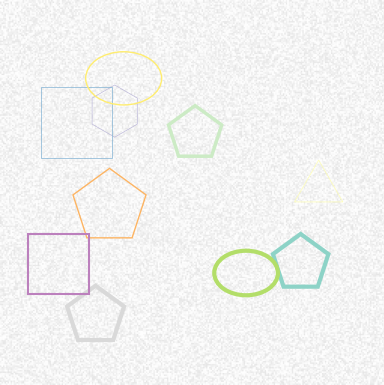[{"shape": "pentagon", "thickness": 3, "radius": 0.38, "center": [0.781, 0.317]}, {"shape": "triangle", "thickness": 0.5, "radius": 0.36, "center": [0.828, 0.512]}, {"shape": "hexagon", "thickness": 0.5, "radius": 0.34, "center": [0.298, 0.711]}, {"shape": "square", "thickness": 0.5, "radius": 0.46, "center": [0.198, 0.681]}, {"shape": "pentagon", "thickness": 1, "radius": 0.5, "center": [0.284, 0.463]}, {"shape": "oval", "thickness": 3, "radius": 0.41, "center": [0.639, 0.291]}, {"shape": "pentagon", "thickness": 3, "radius": 0.39, "center": [0.248, 0.18]}, {"shape": "square", "thickness": 1.5, "radius": 0.39, "center": [0.152, 0.315]}, {"shape": "pentagon", "thickness": 2.5, "radius": 0.36, "center": [0.507, 0.653]}, {"shape": "oval", "thickness": 1, "radius": 0.49, "center": [0.321, 0.797]}]